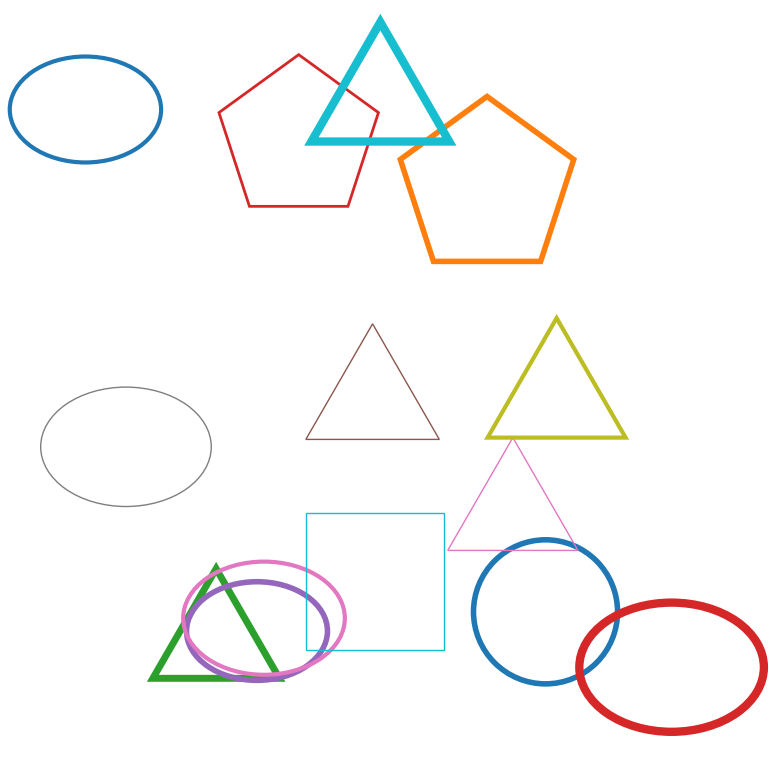[{"shape": "oval", "thickness": 1.5, "radius": 0.49, "center": [0.111, 0.858]}, {"shape": "circle", "thickness": 2, "radius": 0.47, "center": [0.708, 0.205]}, {"shape": "pentagon", "thickness": 2, "radius": 0.59, "center": [0.633, 0.756]}, {"shape": "triangle", "thickness": 2.5, "radius": 0.47, "center": [0.281, 0.167]}, {"shape": "pentagon", "thickness": 1, "radius": 0.54, "center": [0.388, 0.82]}, {"shape": "oval", "thickness": 3, "radius": 0.6, "center": [0.872, 0.133]}, {"shape": "oval", "thickness": 2, "radius": 0.46, "center": [0.334, 0.18]}, {"shape": "triangle", "thickness": 0.5, "radius": 0.5, "center": [0.484, 0.479]}, {"shape": "oval", "thickness": 1.5, "radius": 0.52, "center": [0.343, 0.197]}, {"shape": "triangle", "thickness": 0.5, "radius": 0.49, "center": [0.666, 0.334]}, {"shape": "oval", "thickness": 0.5, "radius": 0.55, "center": [0.164, 0.42]}, {"shape": "triangle", "thickness": 1.5, "radius": 0.52, "center": [0.723, 0.483]}, {"shape": "square", "thickness": 0.5, "radius": 0.45, "center": [0.487, 0.245]}, {"shape": "triangle", "thickness": 3, "radius": 0.52, "center": [0.494, 0.868]}]